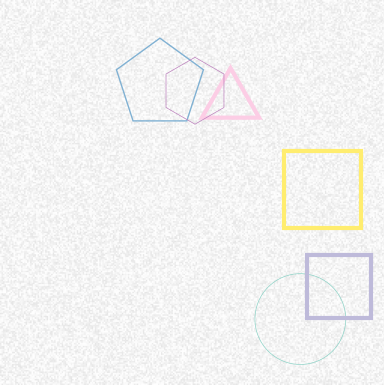[{"shape": "circle", "thickness": 0.5, "radius": 0.59, "center": [0.78, 0.171]}, {"shape": "square", "thickness": 3, "radius": 0.41, "center": [0.88, 0.255]}, {"shape": "pentagon", "thickness": 1, "radius": 0.59, "center": [0.415, 0.782]}, {"shape": "triangle", "thickness": 3, "radius": 0.43, "center": [0.599, 0.737]}, {"shape": "hexagon", "thickness": 0.5, "radius": 0.43, "center": [0.506, 0.764]}, {"shape": "square", "thickness": 3, "radius": 0.5, "center": [0.837, 0.507]}]